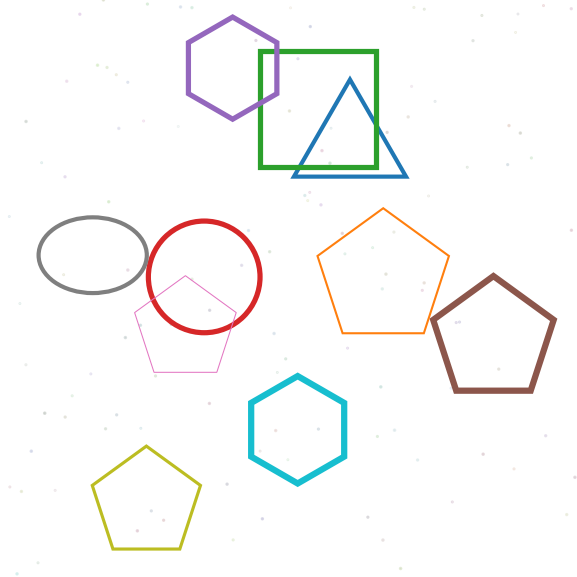[{"shape": "triangle", "thickness": 2, "radius": 0.56, "center": [0.606, 0.749]}, {"shape": "pentagon", "thickness": 1, "radius": 0.6, "center": [0.664, 0.519]}, {"shape": "square", "thickness": 2.5, "radius": 0.5, "center": [0.551, 0.811]}, {"shape": "circle", "thickness": 2.5, "radius": 0.48, "center": [0.354, 0.52]}, {"shape": "hexagon", "thickness": 2.5, "radius": 0.44, "center": [0.403, 0.881]}, {"shape": "pentagon", "thickness": 3, "radius": 0.55, "center": [0.854, 0.411]}, {"shape": "pentagon", "thickness": 0.5, "radius": 0.46, "center": [0.321, 0.429]}, {"shape": "oval", "thickness": 2, "radius": 0.47, "center": [0.161, 0.557]}, {"shape": "pentagon", "thickness": 1.5, "radius": 0.49, "center": [0.253, 0.128]}, {"shape": "hexagon", "thickness": 3, "radius": 0.46, "center": [0.515, 0.255]}]